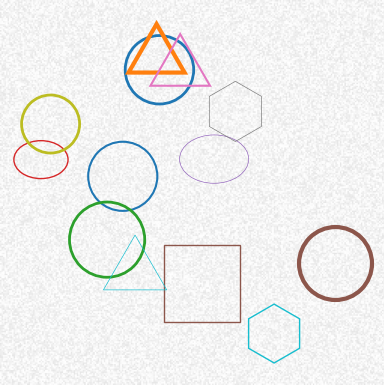[{"shape": "circle", "thickness": 1.5, "radius": 0.45, "center": [0.319, 0.542]}, {"shape": "circle", "thickness": 2, "radius": 0.44, "center": [0.414, 0.819]}, {"shape": "triangle", "thickness": 3, "radius": 0.42, "center": [0.407, 0.854]}, {"shape": "circle", "thickness": 2, "radius": 0.49, "center": [0.278, 0.378]}, {"shape": "oval", "thickness": 1, "radius": 0.35, "center": [0.106, 0.585]}, {"shape": "oval", "thickness": 0.5, "radius": 0.45, "center": [0.556, 0.587]}, {"shape": "circle", "thickness": 3, "radius": 0.47, "center": [0.871, 0.316]}, {"shape": "square", "thickness": 1, "radius": 0.5, "center": [0.524, 0.264]}, {"shape": "triangle", "thickness": 1.5, "radius": 0.45, "center": [0.468, 0.822]}, {"shape": "hexagon", "thickness": 0.5, "radius": 0.39, "center": [0.611, 0.711]}, {"shape": "circle", "thickness": 2, "radius": 0.38, "center": [0.131, 0.678]}, {"shape": "triangle", "thickness": 0.5, "radius": 0.47, "center": [0.351, 0.295]}, {"shape": "hexagon", "thickness": 1, "radius": 0.38, "center": [0.712, 0.134]}]